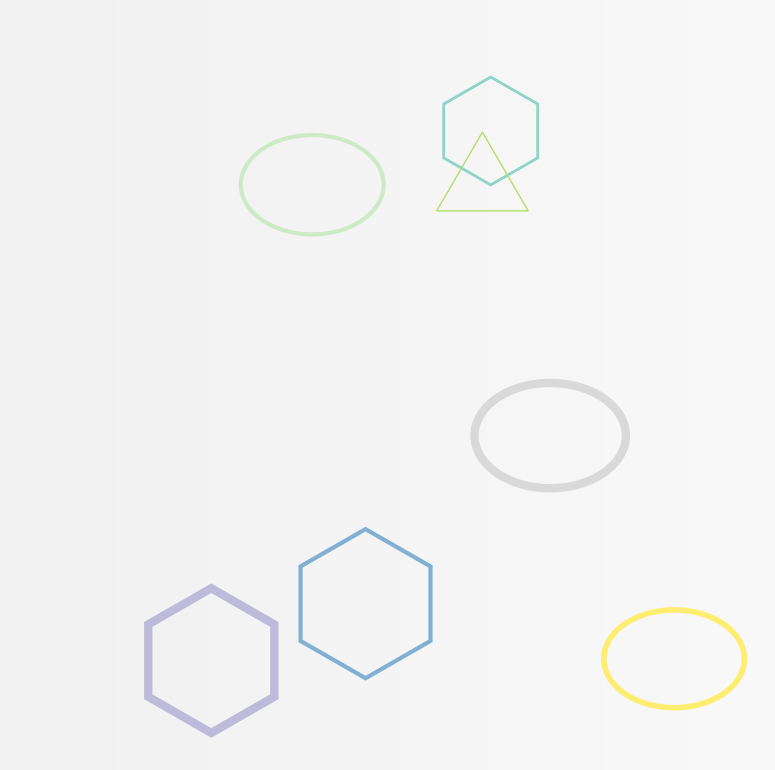[{"shape": "hexagon", "thickness": 1, "radius": 0.35, "center": [0.633, 0.83]}, {"shape": "hexagon", "thickness": 3, "radius": 0.47, "center": [0.273, 0.142]}, {"shape": "hexagon", "thickness": 1.5, "radius": 0.48, "center": [0.472, 0.216]}, {"shape": "triangle", "thickness": 0.5, "radius": 0.34, "center": [0.622, 0.76]}, {"shape": "oval", "thickness": 3, "radius": 0.49, "center": [0.71, 0.434]}, {"shape": "oval", "thickness": 1.5, "radius": 0.46, "center": [0.403, 0.76]}, {"shape": "oval", "thickness": 2, "radius": 0.45, "center": [0.87, 0.144]}]